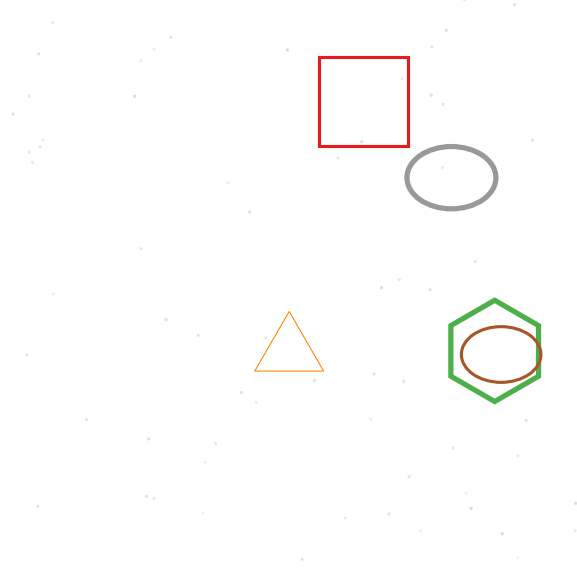[{"shape": "square", "thickness": 1.5, "radius": 0.39, "center": [0.63, 0.824]}, {"shape": "hexagon", "thickness": 2.5, "radius": 0.44, "center": [0.857, 0.392]}, {"shape": "triangle", "thickness": 0.5, "radius": 0.34, "center": [0.501, 0.391]}, {"shape": "oval", "thickness": 1.5, "radius": 0.34, "center": [0.868, 0.385]}, {"shape": "oval", "thickness": 2.5, "radius": 0.39, "center": [0.782, 0.691]}]